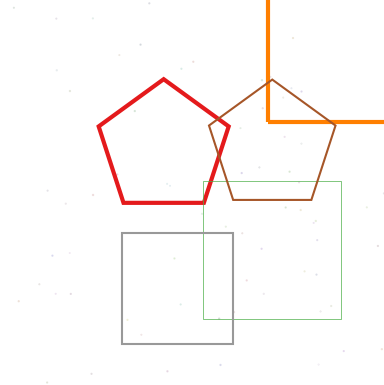[{"shape": "pentagon", "thickness": 3, "radius": 0.89, "center": [0.425, 0.617]}, {"shape": "square", "thickness": 0.5, "radius": 0.89, "center": [0.706, 0.35]}, {"shape": "square", "thickness": 3, "radius": 0.97, "center": [0.889, 0.877]}, {"shape": "pentagon", "thickness": 1.5, "radius": 0.86, "center": [0.707, 0.621]}, {"shape": "square", "thickness": 1.5, "radius": 0.72, "center": [0.461, 0.251]}]